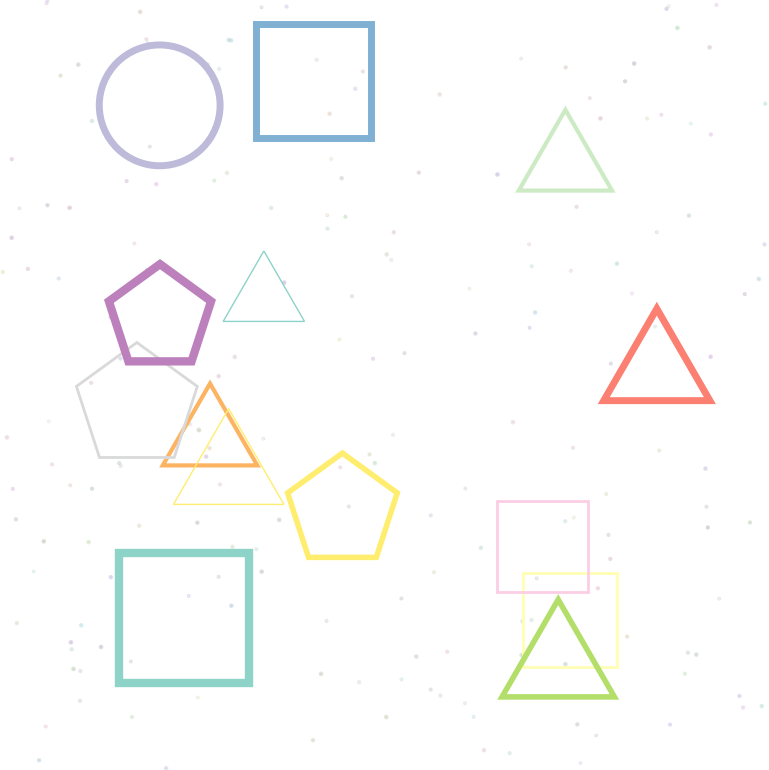[{"shape": "square", "thickness": 3, "radius": 0.42, "center": [0.239, 0.197]}, {"shape": "triangle", "thickness": 0.5, "radius": 0.3, "center": [0.343, 0.613]}, {"shape": "square", "thickness": 1, "radius": 0.3, "center": [0.74, 0.195]}, {"shape": "circle", "thickness": 2.5, "radius": 0.39, "center": [0.207, 0.863]}, {"shape": "triangle", "thickness": 2.5, "radius": 0.4, "center": [0.853, 0.519]}, {"shape": "square", "thickness": 2.5, "radius": 0.37, "center": [0.407, 0.895]}, {"shape": "triangle", "thickness": 1.5, "radius": 0.35, "center": [0.273, 0.431]}, {"shape": "triangle", "thickness": 2, "radius": 0.42, "center": [0.725, 0.137]}, {"shape": "square", "thickness": 1, "radius": 0.3, "center": [0.705, 0.29]}, {"shape": "pentagon", "thickness": 1, "radius": 0.41, "center": [0.178, 0.473]}, {"shape": "pentagon", "thickness": 3, "radius": 0.35, "center": [0.208, 0.587]}, {"shape": "triangle", "thickness": 1.5, "radius": 0.35, "center": [0.734, 0.787]}, {"shape": "pentagon", "thickness": 2, "radius": 0.37, "center": [0.445, 0.337]}, {"shape": "triangle", "thickness": 0.5, "radius": 0.41, "center": [0.297, 0.386]}]